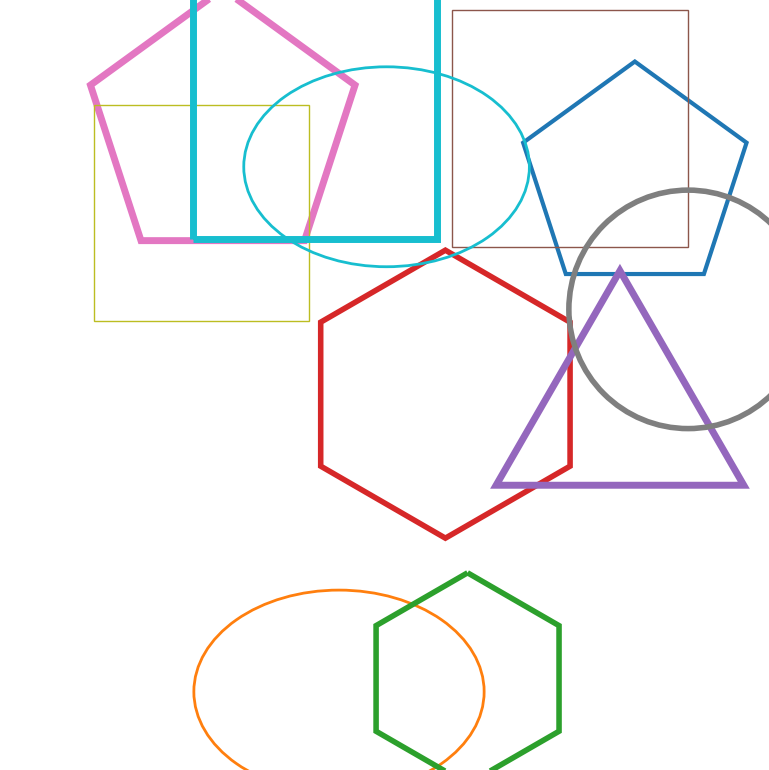[{"shape": "pentagon", "thickness": 1.5, "radius": 0.76, "center": [0.824, 0.768]}, {"shape": "oval", "thickness": 1, "radius": 0.94, "center": [0.44, 0.102]}, {"shape": "hexagon", "thickness": 2, "radius": 0.69, "center": [0.607, 0.119]}, {"shape": "hexagon", "thickness": 2, "radius": 0.93, "center": [0.578, 0.488]}, {"shape": "triangle", "thickness": 2.5, "radius": 0.93, "center": [0.805, 0.463]}, {"shape": "square", "thickness": 0.5, "radius": 0.77, "center": [0.74, 0.833]}, {"shape": "pentagon", "thickness": 2.5, "radius": 0.9, "center": [0.289, 0.834]}, {"shape": "circle", "thickness": 2, "radius": 0.77, "center": [0.894, 0.598]}, {"shape": "square", "thickness": 0.5, "radius": 0.7, "center": [0.261, 0.723]}, {"shape": "oval", "thickness": 1, "radius": 0.93, "center": [0.502, 0.783]}, {"shape": "square", "thickness": 2.5, "radius": 0.79, "center": [0.409, 0.849]}]